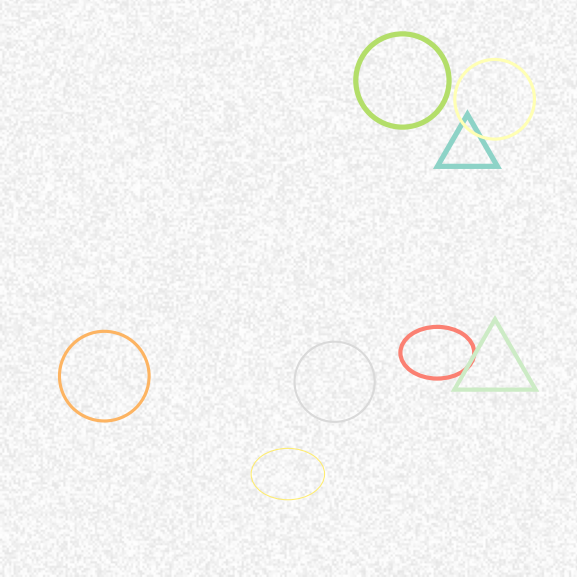[{"shape": "triangle", "thickness": 2.5, "radius": 0.3, "center": [0.809, 0.741]}, {"shape": "circle", "thickness": 1.5, "radius": 0.34, "center": [0.857, 0.827]}, {"shape": "oval", "thickness": 2, "radius": 0.32, "center": [0.757, 0.388]}, {"shape": "circle", "thickness": 1.5, "radius": 0.39, "center": [0.181, 0.348]}, {"shape": "circle", "thickness": 2.5, "radius": 0.4, "center": [0.697, 0.86]}, {"shape": "circle", "thickness": 1, "radius": 0.35, "center": [0.579, 0.338]}, {"shape": "triangle", "thickness": 2, "radius": 0.41, "center": [0.857, 0.365]}, {"shape": "oval", "thickness": 0.5, "radius": 0.32, "center": [0.498, 0.178]}]